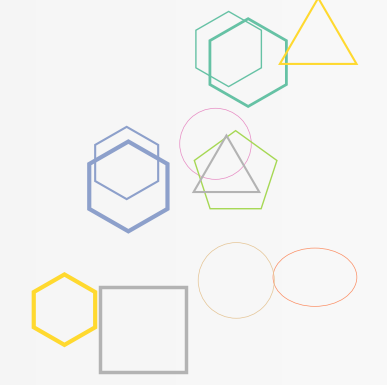[{"shape": "hexagon", "thickness": 1, "radius": 0.49, "center": [0.59, 0.873]}, {"shape": "hexagon", "thickness": 2, "radius": 0.57, "center": [0.64, 0.837]}, {"shape": "oval", "thickness": 0.5, "radius": 0.54, "center": [0.813, 0.28]}, {"shape": "hexagon", "thickness": 1.5, "radius": 0.47, "center": [0.327, 0.577]}, {"shape": "hexagon", "thickness": 3, "radius": 0.58, "center": [0.331, 0.516]}, {"shape": "circle", "thickness": 0.5, "radius": 0.46, "center": [0.556, 0.626]}, {"shape": "pentagon", "thickness": 1, "radius": 0.56, "center": [0.608, 0.549]}, {"shape": "triangle", "thickness": 1.5, "radius": 0.57, "center": [0.821, 0.891]}, {"shape": "hexagon", "thickness": 3, "radius": 0.46, "center": [0.166, 0.196]}, {"shape": "circle", "thickness": 0.5, "radius": 0.49, "center": [0.61, 0.272]}, {"shape": "triangle", "thickness": 1.5, "radius": 0.49, "center": [0.584, 0.55]}, {"shape": "square", "thickness": 2.5, "radius": 0.55, "center": [0.37, 0.145]}]